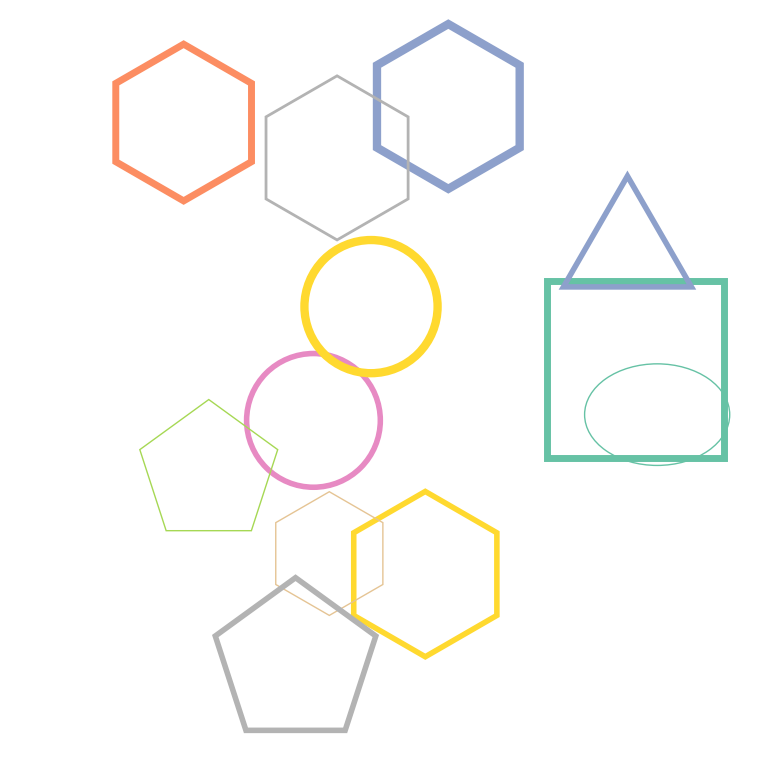[{"shape": "oval", "thickness": 0.5, "radius": 0.47, "center": [0.853, 0.462]}, {"shape": "square", "thickness": 2.5, "radius": 0.57, "center": [0.825, 0.521]}, {"shape": "hexagon", "thickness": 2.5, "radius": 0.51, "center": [0.238, 0.841]}, {"shape": "triangle", "thickness": 2, "radius": 0.48, "center": [0.815, 0.675]}, {"shape": "hexagon", "thickness": 3, "radius": 0.53, "center": [0.582, 0.862]}, {"shape": "circle", "thickness": 2, "radius": 0.43, "center": [0.407, 0.454]}, {"shape": "pentagon", "thickness": 0.5, "radius": 0.47, "center": [0.271, 0.387]}, {"shape": "circle", "thickness": 3, "radius": 0.43, "center": [0.482, 0.602]}, {"shape": "hexagon", "thickness": 2, "radius": 0.54, "center": [0.552, 0.254]}, {"shape": "hexagon", "thickness": 0.5, "radius": 0.4, "center": [0.428, 0.281]}, {"shape": "pentagon", "thickness": 2, "radius": 0.55, "center": [0.384, 0.14]}, {"shape": "hexagon", "thickness": 1, "radius": 0.53, "center": [0.438, 0.795]}]